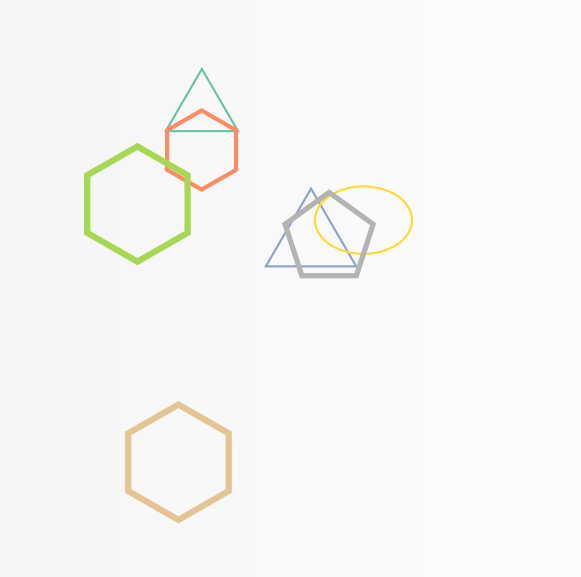[{"shape": "triangle", "thickness": 1, "radius": 0.36, "center": [0.347, 0.808]}, {"shape": "hexagon", "thickness": 2, "radius": 0.34, "center": [0.347, 0.739]}, {"shape": "triangle", "thickness": 1, "radius": 0.45, "center": [0.535, 0.583]}, {"shape": "hexagon", "thickness": 3, "radius": 0.5, "center": [0.236, 0.646]}, {"shape": "oval", "thickness": 1, "radius": 0.42, "center": [0.625, 0.618]}, {"shape": "hexagon", "thickness": 3, "radius": 0.5, "center": [0.307, 0.199]}, {"shape": "pentagon", "thickness": 2.5, "radius": 0.4, "center": [0.566, 0.586]}]